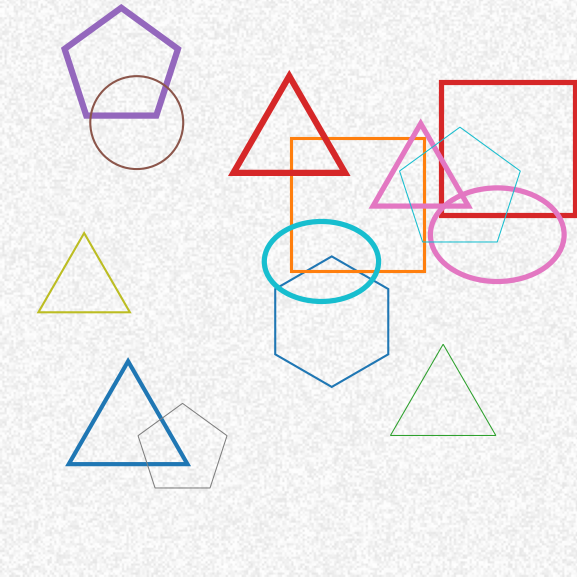[{"shape": "triangle", "thickness": 2, "radius": 0.59, "center": [0.222, 0.255]}, {"shape": "hexagon", "thickness": 1, "radius": 0.57, "center": [0.574, 0.442]}, {"shape": "square", "thickness": 1.5, "radius": 0.58, "center": [0.619, 0.646]}, {"shape": "triangle", "thickness": 0.5, "radius": 0.53, "center": [0.767, 0.298]}, {"shape": "triangle", "thickness": 3, "radius": 0.56, "center": [0.501, 0.756]}, {"shape": "square", "thickness": 2.5, "radius": 0.58, "center": [0.879, 0.742]}, {"shape": "pentagon", "thickness": 3, "radius": 0.52, "center": [0.21, 0.882]}, {"shape": "circle", "thickness": 1, "radius": 0.4, "center": [0.237, 0.787]}, {"shape": "oval", "thickness": 2.5, "radius": 0.58, "center": [0.861, 0.593]}, {"shape": "triangle", "thickness": 2.5, "radius": 0.48, "center": [0.728, 0.69]}, {"shape": "pentagon", "thickness": 0.5, "radius": 0.4, "center": [0.316, 0.22]}, {"shape": "triangle", "thickness": 1, "radius": 0.46, "center": [0.146, 0.504]}, {"shape": "pentagon", "thickness": 0.5, "radius": 0.55, "center": [0.796, 0.669]}, {"shape": "oval", "thickness": 2.5, "radius": 0.49, "center": [0.557, 0.546]}]